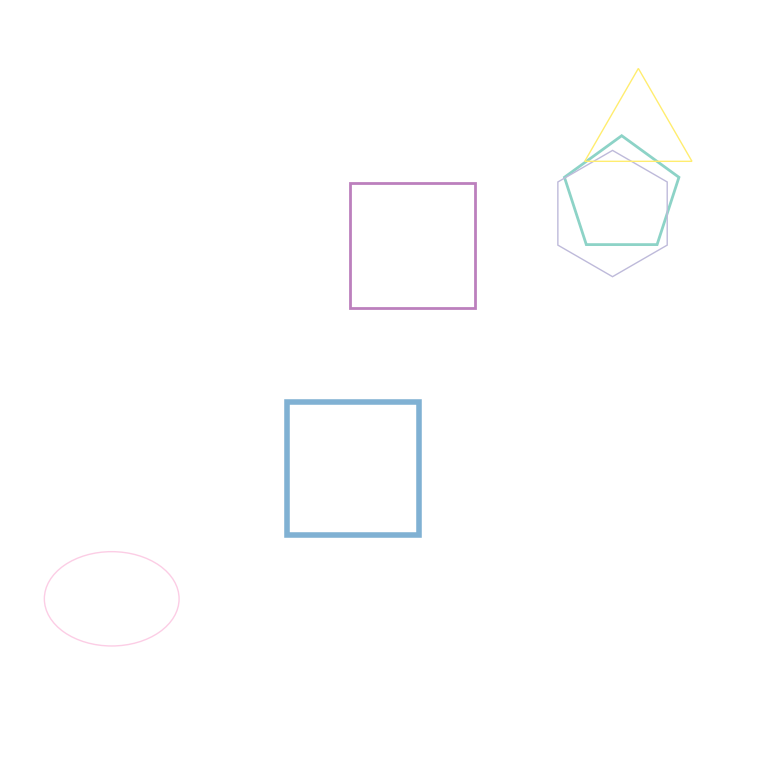[{"shape": "pentagon", "thickness": 1, "radius": 0.39, "center": [0.807, 0.746]}, {"shape": "hexagon", "thickness": 0.5, "radius": 0.41, "center": [0.796, 0.723]}, {"shape": "square", "thickness": 2, "radius": 0.43, "center": [0.459, 0.392]}, {"shape": "oval", "thickness": 0.5, "radius": 0.44, "center": [0.145, 0.222]}, {"shape": "square", "thickness": 1, "radius": 0.41, "center": [0.535, 0.681]}, {"shape": "triangle", "thickness": 0.5, "radius": 0.4, "center": [0.829, 0.831]}]